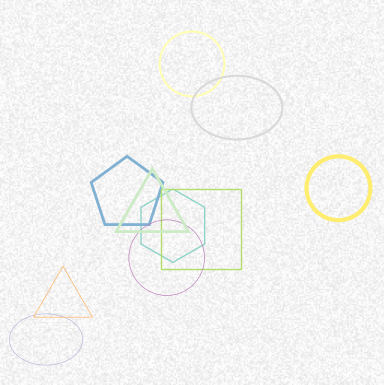[{"shape": "hexagon", "thickness": 1, "radius": 0.48, "center": [0.449, 0.414]}, {"shape": "circle", "thickness": 1.5, "radius": 0.42, "center": [0.499, 0.834]}, {"shape": "oval", "thickness": 0.5, "radius": 0.48, "center": [0.12, 0.118]}, {"shape": "pentagon", "thickness": 2, "radius": 0.49, "center": [0.33, 0.496]}, {"shape": "triangle", "thickness": 0.5, "radius": 0.44, "center": [0.164, 0.22]}, {"shape": "square", "thickness": 1, "radius": 0.52, "center": [0.522, 0.405]}, {"shape": "oval", "thickness": 1.5, "radius": 0.59, "center": [0.615, 0.721]}, {"shape": "circle", "thickness": 0.5, "radius": 0.49, "center": [0.433, 0.331]}, {"shape": "triangle", "thickness": 2, "radius": 0.54, "center": [0.396, 0.453]}, {"shape": "circle", "thickness": 3, "radius": 0.41, "center": [0.879, 0.511]}]